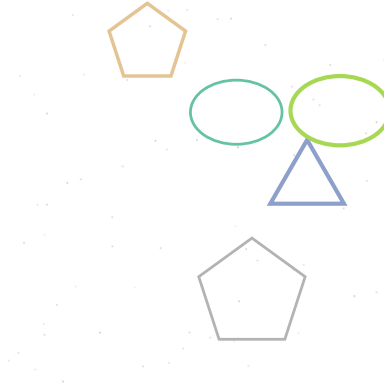[{"shape": "oval", "thickness": 2, "radius": 0.59, "center": [0.614, 0.709]}, {"shape": "triangle", "thickness": 3, "radius": 0.55, "center": [0.798, 0.526]}, {"shape": "oval", "thickness": 3, "radius": 0.64, "center": [0.883, 0.712]}, {"shape": "pentagon", "thickness": 2.5, "radius": 0.52, "center": [0.383, 0.887]}, {"shape": "pentagon", "thickness": 2, "radius": 0.73, "center": [0.654, 0.236]}]